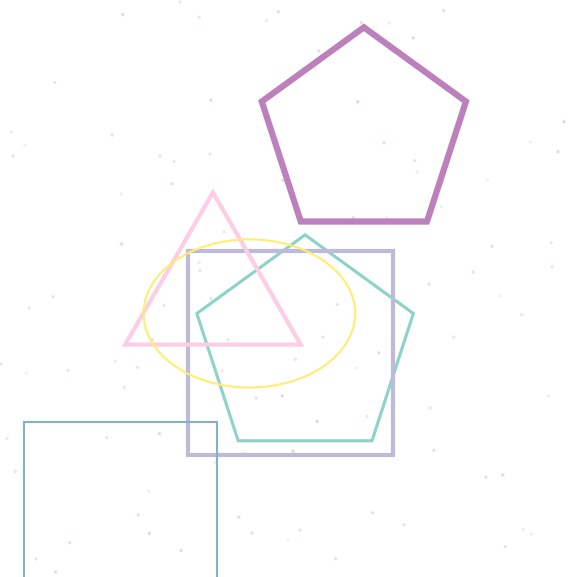[{"shape": "pentagon", "thickness": 1.5, "radius": 0.99, "center": [0.528, 0.395]}, {"shape": "square", "thickness": 2, "radius": 0.89, "center": [0.503, 0.388]}, {"shape": "square", "thickness": 1, "radius": 0.84, "center": [0.209, 0.102]}, {"shape": "triangle", "thickness": 2, "radius": 0.88, "center": [0.369, 0.49]}, {"shape": "pentagon", "thickness": 3, "radius": 0.93, "center": [0.63, 0.766]}, {"shape": "oval", "thickness": 1, "radius": 0.92, "center": [0.432, 0.456]}]